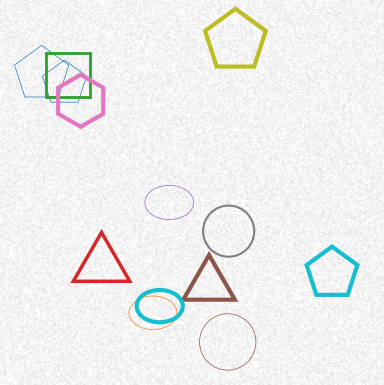[{"shape": "pentagon", "thickness": 0.5, "radius": 0.37, "center": [0.108, 0.808]}, {"shape": "pentagon", "thickness": 0.5, "radius": 0.3, "center": [0.167, 0.784]}, {"shape": "oval", "thickness": 0.5, "radius": 0.31, "center": [0.397, 0.188]}, {"shape": "square", "thickness": 2, "radius": 0.29, "center": [0.176, 0.804]}, {"shape": "triangle", "thickness": 2.5, "radius": 0.42, "center": [0.264, 0.312]}, {"shape": "oval", "thickness": 0.5, "radius": 0.32, "center": [0.44, 0.474]}, {"shape": "triangle", "thickness": 3, "radius": 0.39, "center": [0.543, 0.26]}, {"shape": "circle", "thickness": 0.5, "radius": 0.37, "center": [0.592, 0.112]}, {"shape": "hexagon", "thickness": 3, "radius": 0.34, "center": [0.21, 0.738]}, {"shape": "circle", "thickness": 1.5, "radius": 0.33, "center": [0.594, 0.4]}, {"shape": "pentagon", "thickness": 3, "radius": 0.41, "center": [0.611, 0.894]}, {"shape": "oval", "thickness": 3, "radius": 0.3, "center": [0.415, 0.205]}, {"shape": "pentagon", "thickness": 3, "radius": 0.35, "center": [0.862, 0.29]}]